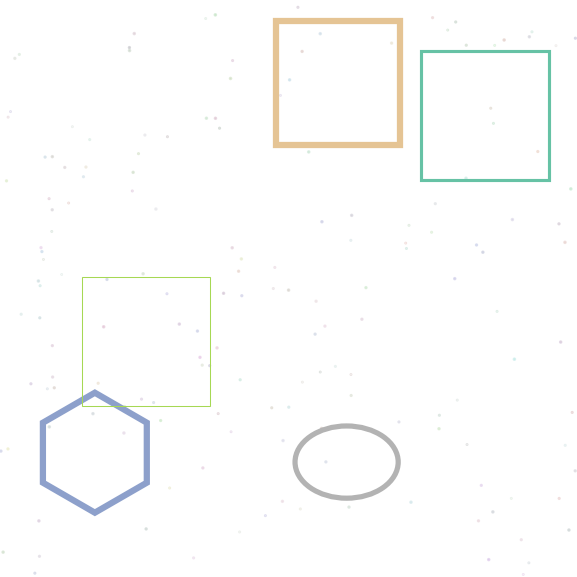[{"shape": "square", "thickness": 1.5, "radius": 0.56, "center": [0.84, 0.799]}, {"shape": "hexagon", "thickness": 3, "radius": 0.52, "center": [0.164, 0.215]}, {"shape": "square", "thickness": 0.5, "radius": 0.56, "center": [0.253, 0.408]}, {"shape": "square", "thickness": 3, "radius": 0.54, "center": [0.585, 0.855]}, {"shape": "oval", "thickness": 2.5, "radius": 0.45, "center": [0.6, 0.199]}]